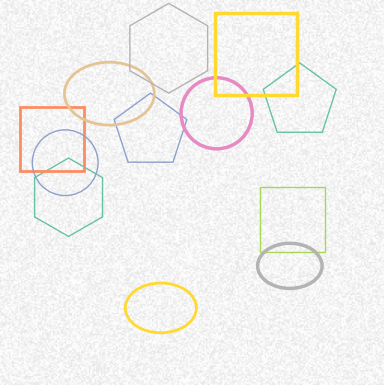[{"shape": "pentagon", "thickness": 1, "radius": 0.5, "center": [0.779, 0.737]}, {"shape": "hexagon", "thickness": 1, "radius": 0.51, "center": [0.178, 0.488]}, {"shape": "square", "thickness": 2, "radius": 0.42, "center": [0.136, 0.638]}, {"shape": "circle", "thickness": 1, "radius": 0.43, "center": [0.169, 0.577]}, {"shape": "pentagon", "thickness": 1, "radius": 0.5, "center": [0.391, 0.659]}, {"shape": "circle", "thickness": 2.5, "radius": 0.46, "center": [0.563, 0.706]}, {"shape": "square", "thickness": 1, "radius": 0.42, "center": [0.759, 0.429]}, {"shape": "square", "thickness": 2.5, "radius": 0.53, "center": [0.665, 0.86]}, {"shape": "oval", "thickness": 2, "radius": 0.46, "center": [0.418, 0.2]}, {"shape": "oval", "thickness": 2, "radius": 0.58, "center": [0.284, 0.757]}, {"shape": "oval", "thickness": 2.5, "radius": 0.42, "center": [0.753, 0.309]}, {"shape": "hexagon", "thickness": 1, "radius": 0.58, "center": [0.438, 0.875]}]